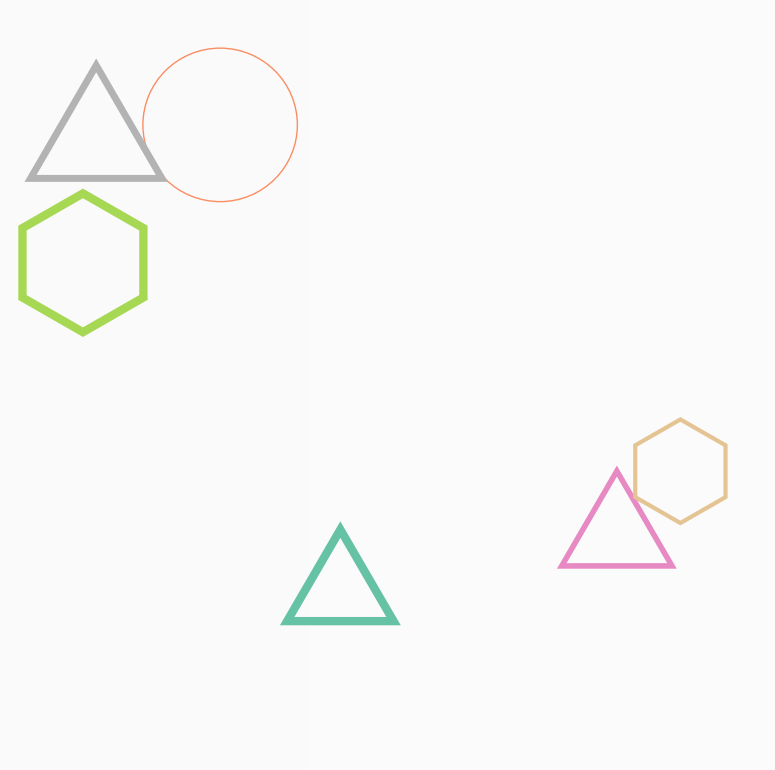[{"shape": "triangle", "thickness": 3, "radius": 0.4, "center": [0.439, 0.233]}, {"shape": "circle", "thickness": 0.5, "radius": 0.5, "center": [0.284, 0.838]}, {"shape": "triangle", "thickness": 2, "radius": 0.41, "center": [0.796, 0.306]}, {"shape": "hexagon", "thickness": 3, "radius": 0.45, "center": [0.107, 0.659]}, {"shape": "hexagon", "thickness": 1.5, "radius": 0.34, "center": [0.878, 0.388]}, {"shape": "triangle", "thickness": 2.5, "radius": 0.49, "center": [0.124, 0.817]}]